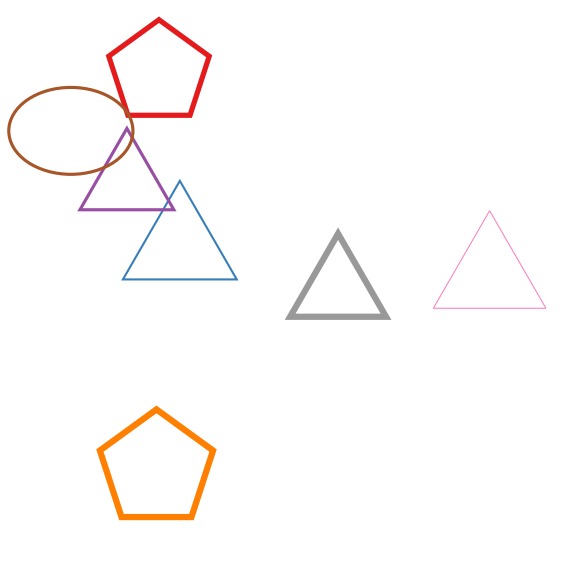[{"shape": "pentagon", "thickness": 2.5, "radius": 0.46, "center": [0.275, 0.874]}, {"shape": "triangle", "thickness": 1, "radius": 0.57, "center": [0.311, 0.572]}, {"shape": "triangle", "thickness": 1.5, "radius": 0.47, "center": [0.22, 0.683]}, {"shape": "pentagon", "thickness": 3, "radius": 0.52, "center": [0.271, 0.187]}, {"shape": "oval", "thickness": 1.5, "radius": 0.54, "center": [0.123, 0.773]}, {"shape": "triangle", "thickness": 0.5, "radius": 0.56, "center": [0.848, 0.522]}, {"shape": "triangle", "thickness": 3, "radius": 0.48, "center": [0.585, 0.499]}]